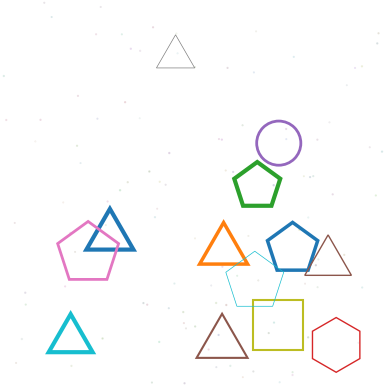[{"shape": "triangle", "thickness": 3, "radius": 0.35, "center": [0.286, 0.387]}, {"shape": "pentagon", "thickness": 2.5, "radius": 0.34, "center": [0.76, 0.354]}, {"shape": "triangle", "thickness": 2.5, "radius": 0.36, "center": [0.581, 0.35]}, {"shape": "pentagon", "thickness": 3, "radius": 0.31, "center": [0.668, 0.516]}, {"shape": "hexagon", "thickness": 1, "radius": 0.36, "center": [0.873, 0.104]}, {"shape": "circle", "thickness": 2, "radius": 0.29, "center": [0.724, 0.628]}, {"shape": "triangle", "thickness": 1, "radius": 0.35, "center": [0.852, 0.32]}, {"shape": "triangle", "thickness": 1.5, "radius": 0.38, "center": [0.577, 0.109]}, {"shape": "pentagon", "thickness": 2, "radius": 0.42, "center": [0.229, 0.342]}, {"shape": "triangle", "thickness": 0.5, "radius": 0.29, "center": [0.456, 0.852]}, {"shape": "square", "thickness": 1.5, "radius": 0.33, "center": [0.723, 0.155]}, {"shape": "pentagon", "thickness": 0.5, "radius": 0.4, "center": [0.662, 0.268]}, {"shape": "triangle", "thickness": 3, "radius": 0.33, "center": [0.184, 0.118]}]